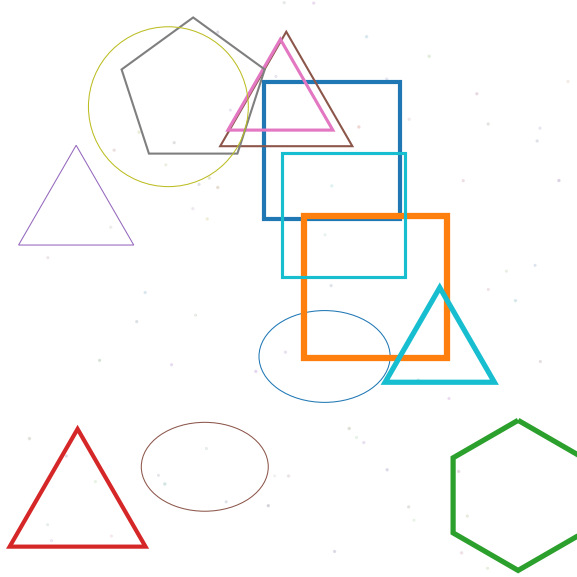[{"shape": "oval", "thickness": 0.5, "radius": 0.57, "center": [0.562, 0.382]}, {"shape": "square", "thickness": 2, "radius": 0.59, "center": [0.575, 0.739]}, {"shape": "square", "thickness": 3, "radius": 0.62, "center": [0.65, 0.502]}, {"shape": "hexagon", "thickness": 2.5, "radius": 0.65, "center": [0.897, 0.141]}, {"shape": "triangle", "thickness": 2, "radius": 0.68, "center": [0.134, 0.12]}, {"shape": "triangle", "thickness": 0.5, "radius": 0.58, "center": [0.132, 0.632]}, {"shape": "triangle", "thickness": 1, "radius": 0.66, "center": [0.496, 0.812]}, {"shape": "oval", "thickness": 0.5, "radius": 0.55, "center": [0.355, 0.191]}, {"shape": "triangle", "thickness": 1.5, "radius": 0.52, "center": [0.486, 0.826]}, {"shape": "pentagon", "thickness": 1, "radius": 0.65, "center": [0.334, 0.839]}, {"shape": "circle", "thickness": 0.5, "radius": 0.69, "center": [0.292, 0.814]}, {"shape": "triangle", "thickness": 2.5, "radius": 0.55, "center": [0.761, 0.392]}, {"shape": "square", "thickness": 1.5, "radius": 0.53, "center": [0.594, 0.627]}]